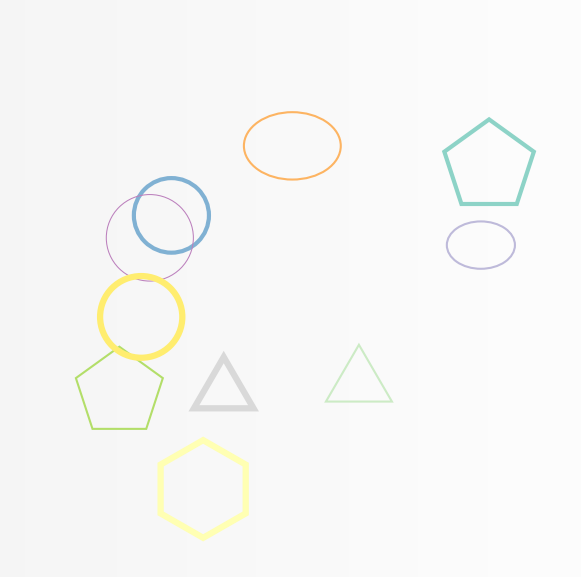[{"shape": "pentagon", "thickness": 2, "radius": 0.4, "center": [0.841, 0.711]}, {"shape": "hexagon", "thickness": 3, "radius": 0.42, "center": [0.35, 0.152]}, {"shape": "oval", "thickness": 1, "radius": 0.29, "center": [0.827, 0.575]}, {"shape": "circle", "thickness": 2, "radius": 0.32, "center": [0.295, 0.626]}, {"shape": "oval", "thickness": 1, "radius": 0.42, "center": [0.503, 0.747]}, {"shape": "pentagon", "thickness": 1, "radius": 0.39, "center": [0.205, 0.32]}, {"shape": "triangle", "thickness": 3, "radius": 0.3, "center": [0.385, 0.322]}, {"shape": "circle", "thickness": 0.5, "radius": 0.37, "center": [0.258, 0.587]}, {"shape": "triangle", "thickness": 1, "radius": 0.33, "center": [0.618, 0.337]}, {"shape": "circle", "thickness": 3, "radius": 0.35, "center": [0.243, 0.45]}]